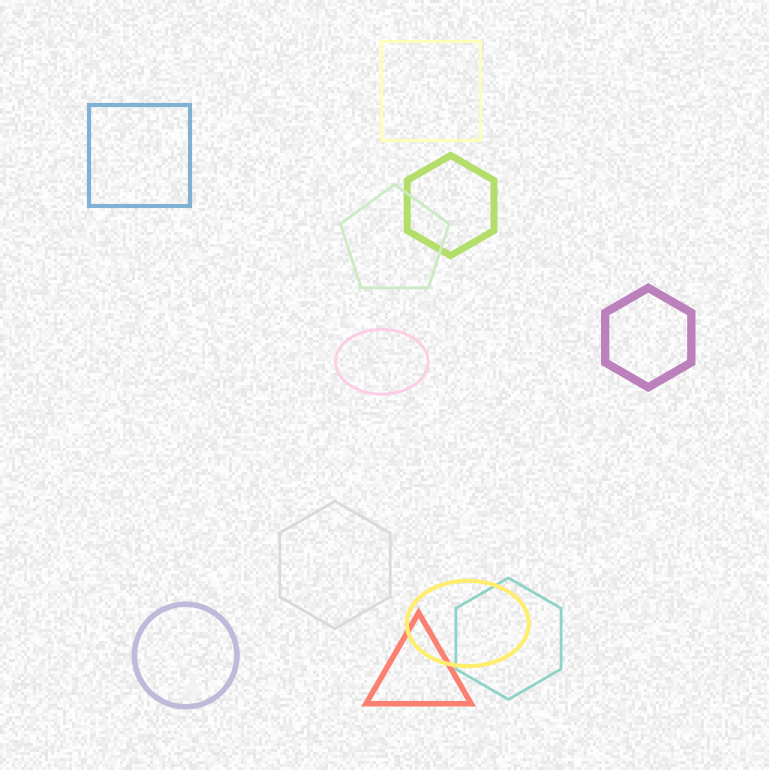[{"shape": "hexagon", "thickness": 1, "radius": 0.39, "center": [0.66, 0.171]}, {"shape": "square", "thickness": 1, "radius": 0.32, "center": [0.559, 0.883]}, {"shape": "circle", "thickness": 2, "radius": 0.33, "center": [0.241, 0.149]}, {"shape": "triangle", "thickness": 2, "radius": 0.39, "center": [0.544, 0.126]}, {"shape": "square", "thickness": 1.5, "radius": 0.33, "center": [0.181, 0.798]}, {"shape": "hexagon", "thickness": 2.5, "radius": 0.33, "center": [0.585, 0.733]}, {"shape": "oval", "thickness": 1, "radius": 0.3, "center": [0.496, 0.53]}, {"shape": "hexagon", "thickness": 1, "radius": 0.41, "center": [0.435, 0.266]}, {"shape": "hexagon", "thickness": 3, "radius": 0.32, "center": [0.842, 0.562]}, {"shape": "pentagon", "thickness": 1, "radius": 0.37, "center": [0.513, 0.686]}, {"shape": "oval", "thickness": 1.5, "radius": 0.4, "center": [0.608, 0.19]}]